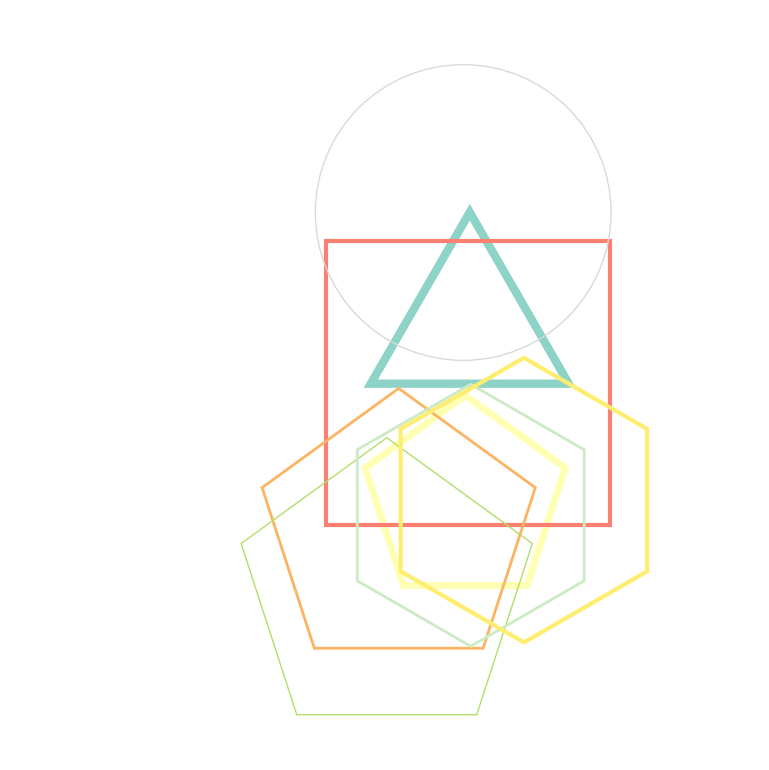[{"shape": "triangle", "thickness": 3, "radius": 0.74, "center": [0.61, 0.576]}, {"shape": "pentagon", "thickness": 2.5, "radius": 0.68, "center": [0.604, 0.35]}, {"shape": "square", "thickness": 1.5, "radius": 0.92, "center": [0.608, 0.503]}, {"shape": "pentagon", "thickness": 1, "radius": 0.93, "center": [0.518, 0.309]}, {"shape": "pentagon", "thickness": 0.5, "radius": 0.99, "center": [0.502, 0.233]}, {"shape": "circle", "thickness": 0.5, "radius": 0.96, "center": [0.602, 0.724]}, {"shape": "hexagon", "thickness": 1, "radius": 0.85, "center": [0.611, 0.331]}, {"shape": "hexagon", "thickness": 1.5, "radius": 0.92, "center": [0.68, 0.35]}]